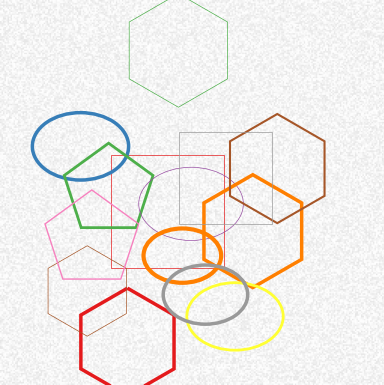[{"shape": "square", "thickness": 0.5, "radius": 0.73, "center": [0.434, 0.45]}, {"shape": "hexagon", "thickness": 2.5, "radius": 0.7, "center": [0.331, 0.112]}, {"shape": "oval", "thickness": 2.5, "radius": 0.63, "center": [0.209, 0.62]}, {"shape": "hexagon", "thickness": 0.5, "radius": 0.74, "center": [0.463, 0.869]}, {"shape": "pentagon", "thickness": 2, "radius": 0.61, "center": [0.282, 0.507]}, {"shape": "oval", "thickness": 0.5, "radius": 0.68, "center": [0.496, 0.47]}, {"shape": "oval", "thickness": 3, "radius": 0.5, "center": [0.474, 0.336]}, {"shape": "hexagon", "thickness": 2.5, "radius": 0.73, "center": [0.657, 0.4]}, {"shape": "oval", "thickness": 2, "radius": 0.63, "center": [0.61, 0.178]}, {"shape": "hexagon", "thickness": 0.5, "radius": 0.59, "center": [0.227, 0.244]}, {"shape": "hexagon", "thickness": 1.5, "radius": 0.71, "center": [0.72, 0.562]}, {"shape": "pentagon", "thickness": 1, "radius": 0.64, "center": [0.238, 0.379]}, {"shape": "square", "thickness": 0.5, "radius": 0.6, "center": [0.586, 0.537]}, {"shape": "oval", "thickness": 2.5, "radius": 0.55, "center": [0.534, 0.235]}]